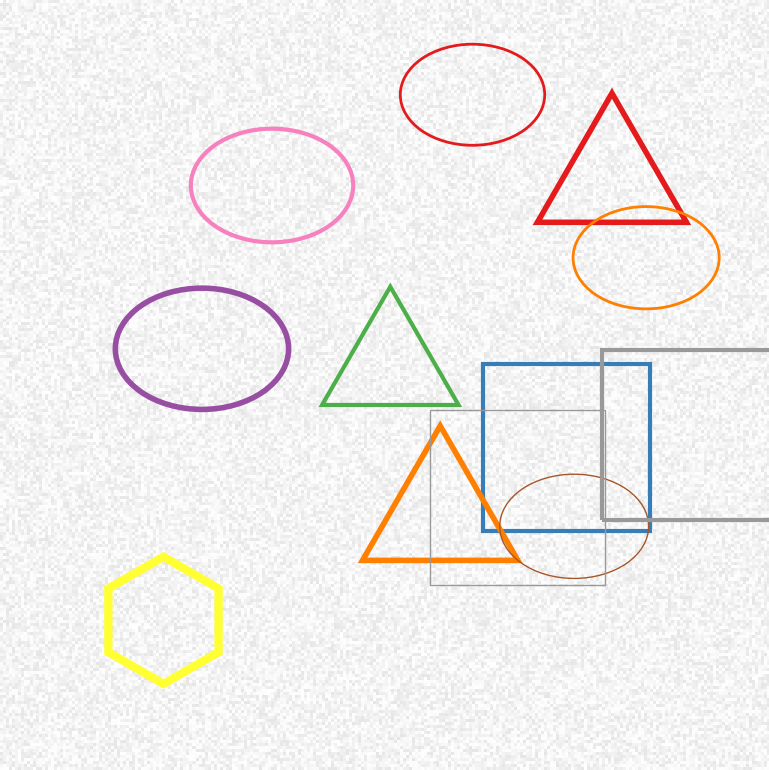[{"shape": "oval", "thickness": 1, "radius": 0.47, "center": [0.614, 0.877]}, {"shape": "triangle", "thickness": 2, "radius": 0.56, "center": [0.795, 0.767]}, {"shape": "square", "thickness": 1.5, "radius": 0.54, "center": [0.736, 0.419]}, {"shape": "triangle", "thickness": 1.5, "radius": 0.51, "center": [0.507, 0.525]}, {"shape": "oval", "thickness": 2, "radius": 0.56, "center": [0.262, 0.547]}, {"shape": "oval", "thickness": 1, "radius": 0.47, "center": [0.839, 0.665]}, {"shape": "triangle", "thickness": 2, "radius": 0.58, "center": [0.572, 0.33]}, {"shape": "hexagon", "thickness": 3, "radius": 0.41, "center": [0.212, 0.194]}, {"shape": "oval", "thickness": 0.5, "radius": 0.48, "center": [0.746, 0.316]}, {"shape": "oval", "thickness": 1.5, "radius": 0.53, "center": [0.353, 0.759]}, {"shape": "square", "thickness": 0.5, "radius": 0.57, "center": [0.673, 0.354]}, {"shape": "square", "thickness": 1.5, "radius": 0.55, "center": [0.892, 0.435]}]